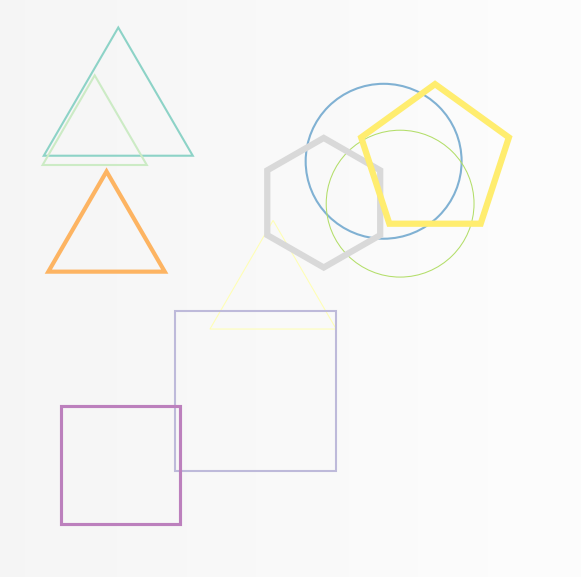[{"shape": "triangle", "thickness": 1, "radius": 0.74, "center": [0.203, 0.803]}, {"shape": "triangle", "thickness": 0.5, "radius": 0.63, "center": [0.47, 0.492]}, {"shape": "square", "thickness": 1, "radius": 0.69, "center": [0.439, 0.322]}, {"shape": "circle", "thickness": 1, "radius": 0.67, "center": [0.66, 0.72]}, {"shape": "triangle", "thickness": 2, "radius": 0.58, "center": [0.183, 0.587]}, {"shape": "circle", "thickness": 0.5, "radius": 0.64, "center": [0.688, 0.646]}, {"shape": "hexagon", "thickness": 3, "radius": 0.56, "center": [0.557, 0.648]}, {"shape": "square", "thickness": 1.5, "radius": 0.51, "center": [0.207, 0.194]}, {"shape": "triangle", "thickness": 1, "radius": 0.52, "center": [0.163, 0.765]}, {"shape": "pentagon", "thickness": 3, "radius": 0.67, "center": [0.748, 0.72]}]